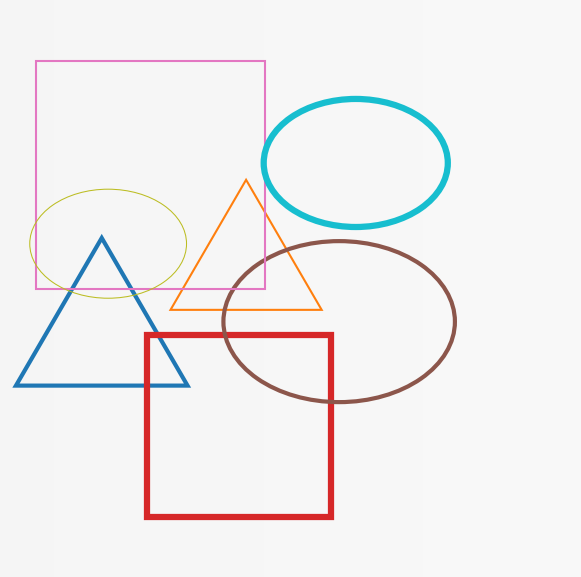[{"shape": "triangle", "thickness": 2, "radius": 0.85, "center": [0.175, 0.417]}, {"shape": "triangle", "thickness": 1, "radius": 0.75, "center": [0.423, 0.538]}, {"shape": "square", "thickness": 3, "radius": 0.79, "center": [0.411, 0.261]}, {"shape": "oval", "thickness": 2, "radius": 1.0, "center": [0.584, 0.442]}, {"shape": "square", "thickness": 1, "radius": 0.98, "center": [0.259, 0.696]}, {"shape": "oval", "thickness": 0.5, "radius": 0.67, "center": [0.186, 0.577]}, {"shape": "oval", "thickness": 3, "radius": 0.79, "center": [0.612, 0.717]}]